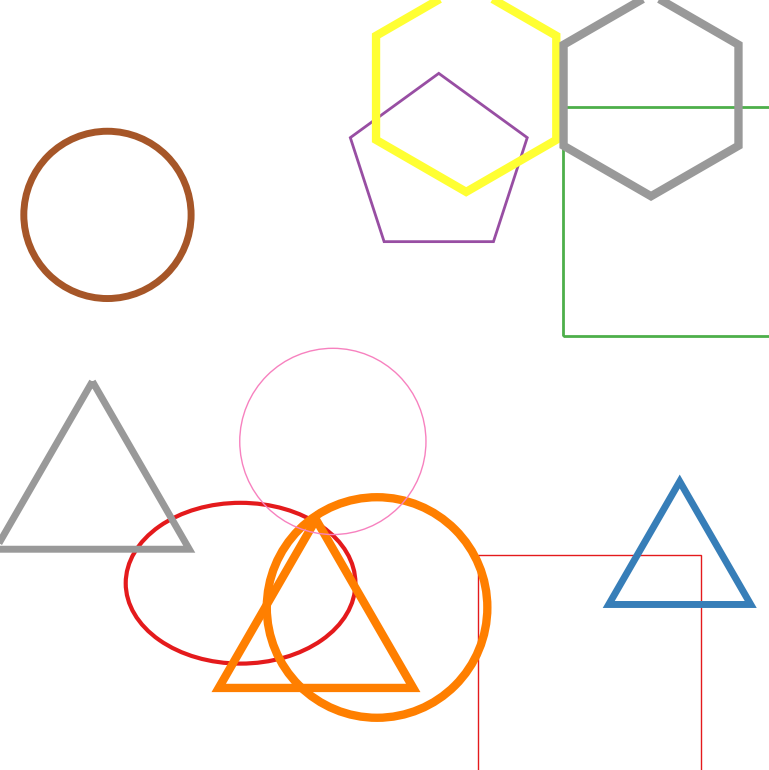[{"shape": "oval", "thickness": 1.5, "radius": 0.75, "center": [0.312, 0.243]}, {"shape": "square", "thickness": 0.5, "radius": 0.72, "center": [0.765, 0.134]}, {"shape": "triangle", "thickness": 2.5, "radius": 0.53, "center": [0.883, 0.268]}, {"shape": "square", "thickness": 1, "radius": 0.74, "center": [0.879, 0.712]}, {"shape": "pentagon", "thickness": 1, "radius": 0.6, "center": [0.57, 0.784]}, {"shape": "circle", "thickness": 3, "radius": 0.72, "center": [0.49, 0.211]}, {"shape": "triangle", "thickness": 3, "radius": 0.73, "center": [0.41, 0.179]}, {"shape": "hexagon", "thickness": 3, "radius": 0.68, "center": [0.605, 0.886]}, {"shape": "circle", "thickness": 2.5, "radius": 0.54, "center": [0.14, 0.721]}, {"shape": "circle", "thickness": 0.5, "radius": 0.6, "center": [0.432, 0.427]}, {"shape": "hexagon", "thickness": 3, "radius": 0.66, "center": [0.845, 0.876]}, {"shape": "triangle", "thickness": 2.5, "radius": 0.73, "center": [0.12, 0.359]}]